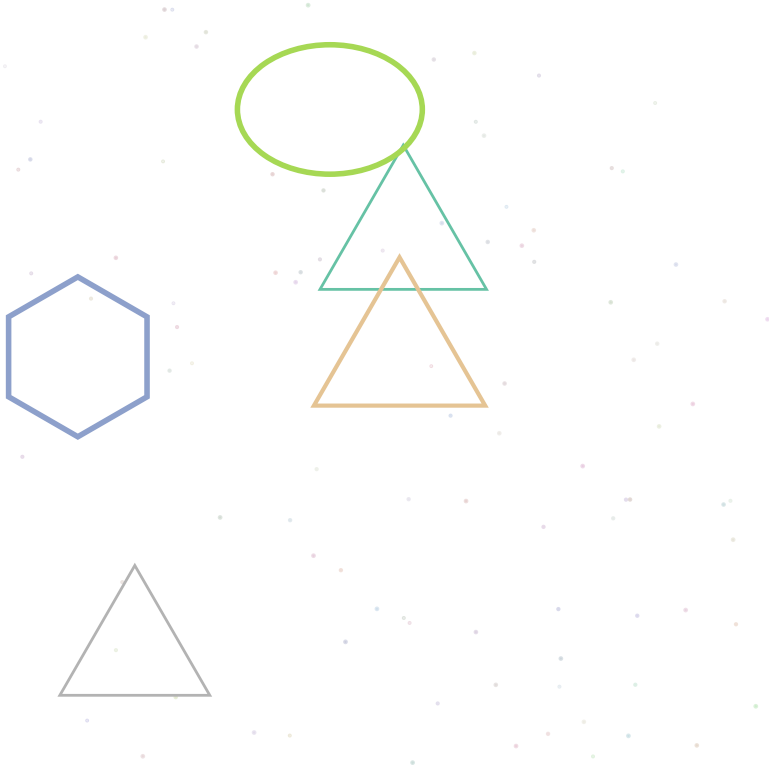[{"shape": "triangle", "thickness": 1, "radius": 0.62, "center": [0.524, 0.687]}, {"shape": "hexagon", "thickness": 2, "radius": 0.52, "center": [0.101, 0.537]}, {"shape": "oval", "thickness": 2, "radius": 0.6, "center": [0.428, 0.858]}, {"shape": "triangle", "thickness": 1.5, "radius": 0.64, "center": [0.519, 0.537]}, {"shape": "triangle", "thickness": 1, "radius": 0.56, "center": [0.175, 0.153]}]